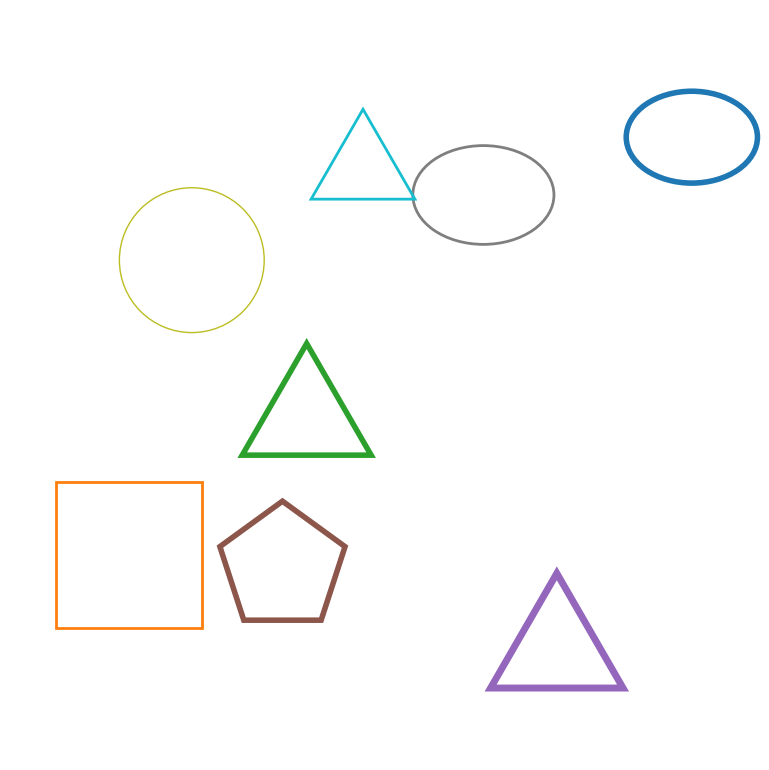[{"shape": "oval", "thickness": 2, "radius": 0.43, "center": [0.898, 0.822]}, {"shape": "square", "thickness": 1, "radius": 0.47, "center": [0.168, 0.279]}, {"shape": "triangle", "thickness": 2, "radius": 0.48, "center": [0.398, 0.457]}, {"shape": "triangle", "thickness": 2.5, "radius": 0.5, "center": [0.723, 0.156]}, {"shape": "pentagon", "thickness": 2, "radius": 0.43, "center": [0.367, 0.264]}, {"shape": "oval", "thickness": 1, "radius": 0.46, "center": [0.628, 0.747]}, {"shape": "circle", "thickness": 0.5, "radius": 0.47, "center": [0.249, 0.662]}, {"shape": "triangle", "thickness": 1, "radius": 0.39, "center": [0.471, 0.78]}]